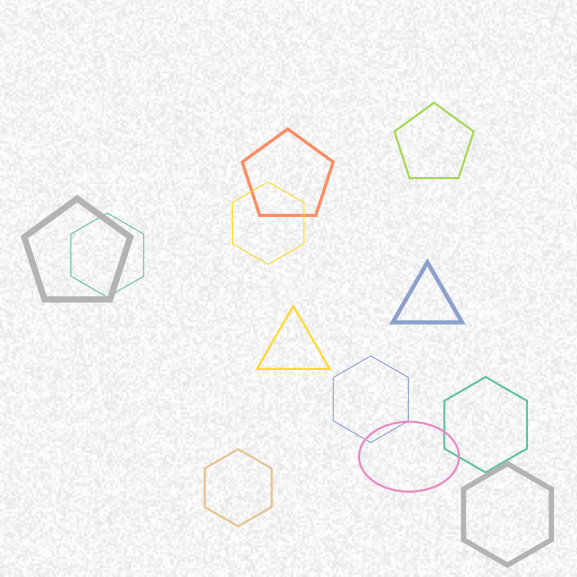[{"shape": "hexagon", "thickness": 0.5, "radius": 0.36, "center": [0.186, 0.557]}, {"shape": "hexagon", "thickness": 1, "radius": 0.41, "center": [0.841, 0.264]}, {"shape": "pentagon", "thickness": 1.5, "radius": 0.41, "center": [0.498, 0.693]}, {"shape": "triangle", "thickness": 2, "radius": 0.35, "center": [0.74, 0.476]}, {"shape": "hexagon", "thickness": 0.5, "radius": 0.38, "center": [0.642, 0.308]}, {"shape": "oval", "thickness": 1, "radius": 0.43, "center": [0.708, 0.208]}, {"shape": "pentagon", "thickness": 1, "radius": 0.36, "center": [0.752, 0.749]}, {"shape": "hexagon", "thickness": 0.5, "radius": 0.36, "center": [0.464, 0.613]}, {"shape": "triangle", "thickness": 1, "radius": 0.36, "center": [0.508, 0.397]}, {"shape": "hexagon", "thickness": 1, "radius": 0.33, "center": [0.412, 0.155]}, {"shape": "hexagon", "thickness": 2.5, "radius": 0.44, "center": [0.879, 0.108]}, {"shape": "pentagon", "thickness": 3, "radius": 0.48, "center": [0.134, 0.559]}]